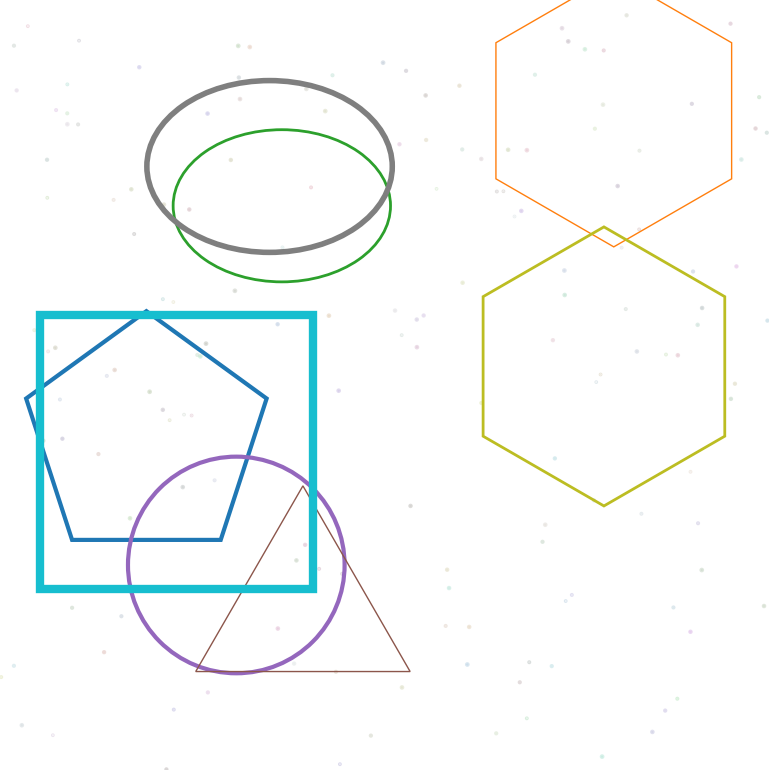[{"shape": "pentagon", "thickness": 1.5, "radius": 0.82, "center": [0.19, 0.432]}, {"shape": "hexagon", "thickness": 0.5, "radius": 0.88, "center": [0.797, 0.856]}, {"shape": "oval", "thickness": 1, "radius": 0.71, "center": [0.366, 0.733]}, {"shape": "circle", "thickness": 1.5, "radius": 0.7, "center": [0.307, 0.266]}, {"shape": "triangle", "thickness": 0.5, "radius": 0.8, "center": [0.393, 0.208]}, {"shape": "oval", "thickness": 2, "radius": 0.8, "center": [0.35, 0.784]}, {"shape": "hexagon", "thickness": 1, "radius": 0.91, "center": [0.784, 0.524]}, {"shape": "square", "thickness": 3, "radius": 0.89, "center": [0.229, 0.413]}]